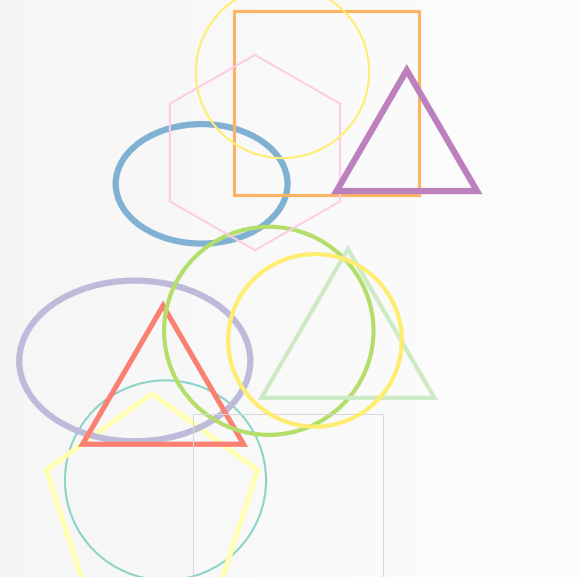[{"shape": "circle", "thickness": 1, "radius": 0.87, "center": [0.285, 0.168]}, {"shape": "pentagon", "thickness": 2.5, "radius": 0.96, "center": [0.261, 0.126]}, {"shape": "oval", "thickness": 3, "radius": 0.99, "center": [0.232, 0.374]}, {"shape": "triangle", "thickness": 2.5, "radius": 0.8, "center": [0.281, 0.31]}, {"shape": "oval", "thickness": 3, "radius": 0.74, "center": [0.347, 0.681]}, {"shape": "square", "thickness": 1.5, "radius": 0.8, "center": [0.562, 0.821]}, {"shape": "circle", "thickness": 2, "radius": 0.9, "center": [0.462, 0.426]}, {"shape": "hexagon", "thickness": 1, "radius": 0.85, "center": [0.439, 0.735]}, {"shape": "square", "thickness": 0.5, "radius": 0.82, "center": [0.495, 0.119]}, {"shape": "triangle", "thickness": 3, "radius": 0.7, "center": [0.7, 0.738]}, {"shape": "triangle", "thickness": 2, "radius": 0.86, "center": [0.599, 0.396]}, {"shape": "circle", "thickness": 1, "radius": 0.75, "center": [0.486, 0.874]}, {"shape": "circle", "thickness": 2, "radius": 0.75, "center": [0.542, 0.41]}]